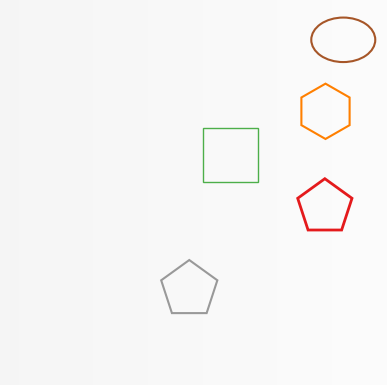[{"shape": "pentagon", "thickness": 2, "radius": 0.37, "center": [0.838, 0.462]}, {"shape": "square", "thickness": 1, "radius": 0.35, "center": [0.595, 0.597]}, {"shape": "hexagon", "thickness": 1.5, "radius": 0.36, "center": [0.84, 0.711]}, {"shape": "oval", "thickness": 1.5, "radius": 0.41, "center": [0.886, 0.897]}, {"shape": "pentagon", "thickness": 1.5, "radius": 0.38, "center": [0.488, 0.248]}]